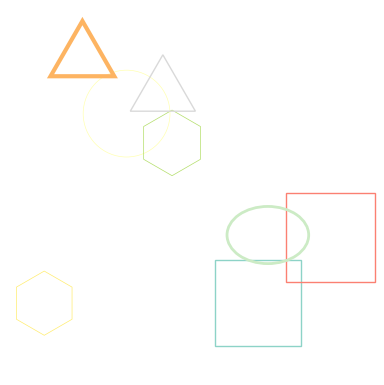[{"shape": "square", "thickness": 1, "radius": 0.56, "center": [0.669, 0.212]}, {"shape": "circle", "thickness": 0.5, "radius": 0.56, "center": [0.329, 0.705]}, {"shape": "square", "thickness": 1, "radius": 0.58, "center": [0.858, 0.383]}, {"shape": "triangle", "thickness": 3, "radius": 0.48, "center": [0.214, 0.85]}, {"shape": "hexagon", "thickness": 0.5, "radius": 0.43, "center": [0.447, 0.629]}, {"shape": "triangle", "thickness": 1, "radius": 0.49, "center": [0.423, 0.76]}, {"shape": "oval", "thickness": 2, "radius": 0.53, "center": [0.696, 0.39]}, {"shape": "hexagon", "thickness": 0.5, "radius": 0.42, "center": [0.115, 0.213]}]